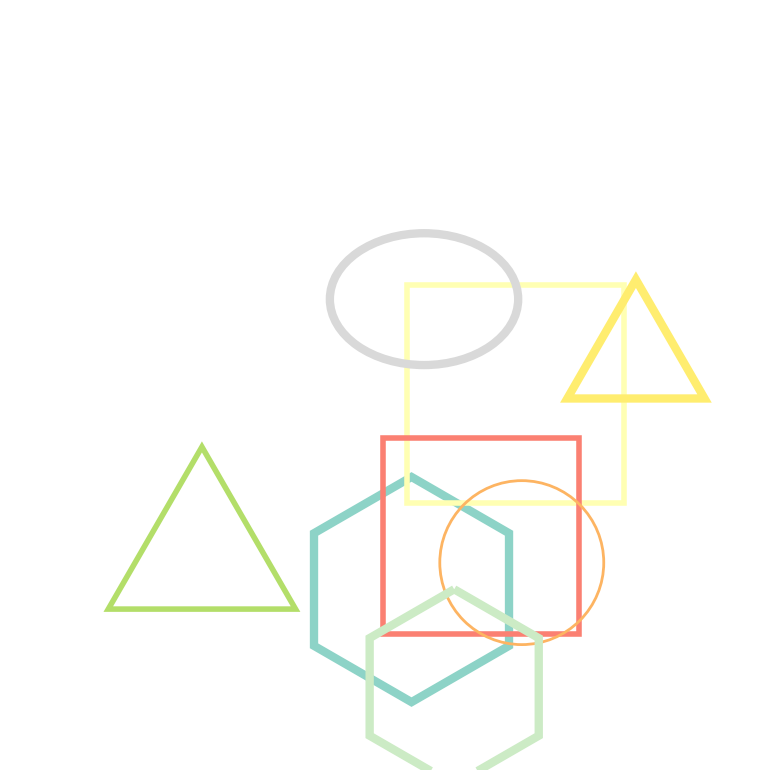[{"shape": "hexagon", "thickness": 3, "radius": 0.73, "center": [0.534, 0.234]}, {"shape": "square", "thickness": 2, "radius": 0.71, "center": [0.669, 0.488]}, {"shape": "square", "thickness": 2, "radius": 0.64, "center": [0.624, 0.304]}, {"shape": "circle", "thickness": 1, "radius": 0.53, "center": [0.678, 0.269]}, {"shape": "triangle", "thickness": 2, "radius": 0.7, "center": [0.262, 0.279]}, {"shape": "oval", "thickness": 3, "radius": 0.61, "center": [0.551, 0.611]}, {"shape": "hexagon", "thickness": 3, "radius": 0.63, "center": [0.59, 0.108]}, {"shape": "triangle", "thickness": 3, "radius": 0.51, "center": [0.826, 0.534]}]